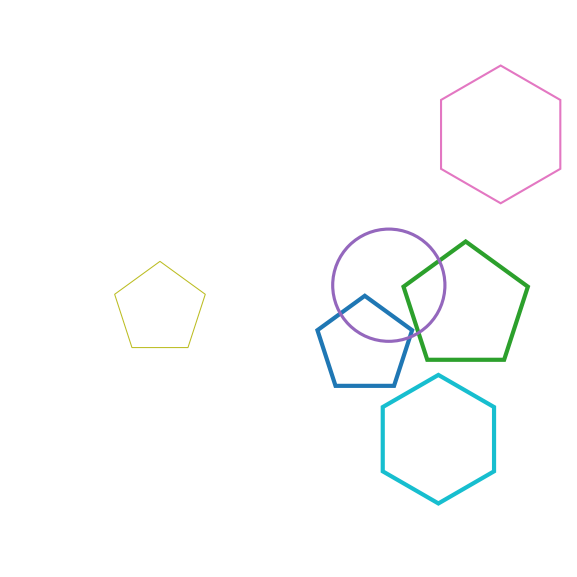[{"shape": "pentagon", "thickness": 2, "radius": 0.43, "center": [0.632, 0.401]}, {"shape": "pentagon", "thickness": 2, "radius": 0.57, "center": [0.806, 0.468]}, {"shape": "circle", "thickness": 1.5, "radius": 0.49, "center": [0.673, 0.505]}, {"shape": "hexagon", "thickness": 1, "radius": 0.6, "center": [0.867, 0.766]}, {"shape": "pentagon", "thickness": 0.5, "radius": 0.41, "center": [0.277, 0.464]}, {"shape": "hexagon", "thickness": 2, "radius": 0.56, "center": [0.759, 0.239]}]